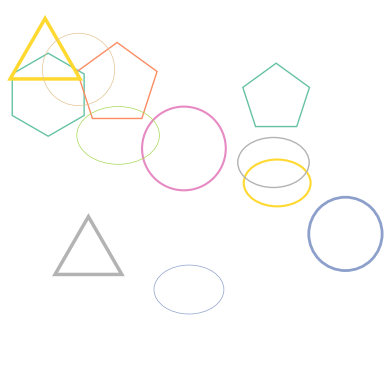[{"shape": "hexagon", "thickness": 1, "radius": 0.54, "center": [0.125, 0.754]}, {"shape": "pentagon", "thickness": 1, "radius": 0.45, "center": [0.717, 0.745]}, {"shape": "pentagon", "thickness": 1, "radius": 0.55, "center": [0.304, 0.781]}, {"shape": "oval", "thickness": 0.5, "radius": 0.45, "center": [0.491, 0.248]}, {"shape": "circle", "thickness": 2, "radius": 0.48, "center": [0.897, 0.392]}, {"shape": "circle", "thickness": 1.5, "radius": 0.54, "center": [0.478, 0.614]}, {"shape": "oval", "thickness": 0.5, "radius": 0.54, "center": [0.307, 0.648]}, {"shape": "oval", "thickness": 1.5, "radius": 0.43, "center": [0.72, 0.525]}, {"shape": "triangle", "thickness": 2.5, "radius": 0.52, "center": [0.117, 0.847]}, {"shape": "circle", "thickness": 0.5, "radius": 0.47, "center": [0.204, 0.82]}, {"shape": "oval", "thickness": 1, "radius": 0.46, "center": [0.71, 0.578]}, {"shape": "triangle", "thickness": 2.5, "radius": 0.5, "center": [0.23, 0.337]}]